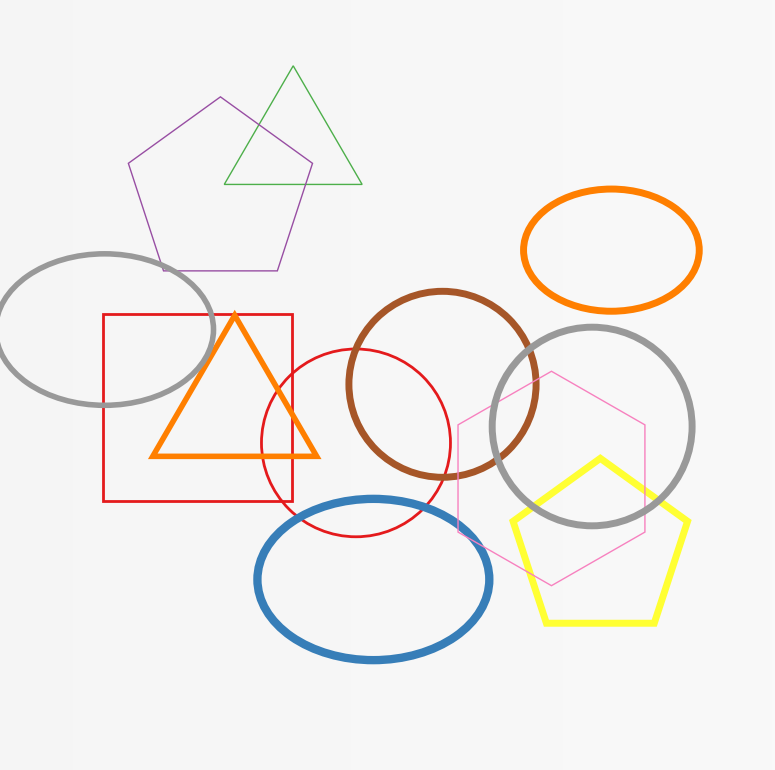[{"shape": "circle", "thickness": 1, "radius": 0.61, "center": [0.459, 0.425]}, {"shape": "square", "thickness": 1, "radius": 0.61, "center": [0.254, 0.471]}, {"shape": "oval", "thickness": 3, "radius": 0.75, "center": [0.482, 0.247]}, {"shape": "triangle", "thickness": 0.5, "radius": 0.51, "center": [0.378, 0.812]}, {"shape": "pentagon", "thickness": 0.5, "radius": 0.62, "center": [0.284, 0.749]}, {"shape": "oval", "thickness": 2.5, "radius": 0.57, "center": [0.789, 0.675]}, {"shape": "triangle", "thickness": 2, "radius": 0.61, "center": [0.303, 0.468]}, {"shape": "pentagon", "thickness": 2.5, "radius": 0.59, "center": [0.775, 0.286]}, {"shape": "circle", "thickness": 2.5, "radius": 0.6, "center": [0.571, 0.501]}, {"shape": "hexagon", "thickness": 0.5, "radius": 0.7, "center": [0.712, 0.379]}, {"shape": "circle", "thickness": 2.5, "radius": 0.64, "center": [0.764, 0.446]}, {"shape": "oval", "thickness": 2, "radius": 0.7, "center": [0.135, 0.572]}]